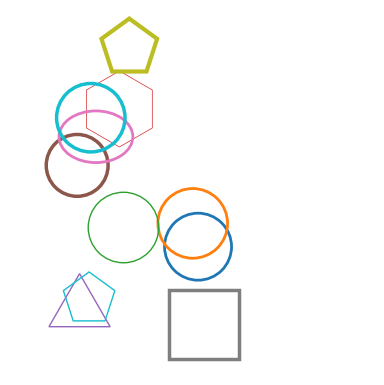[{"shape": "circle", "thickness": 2, "radius": 0.44, "center": [0.514, 0.359]}, {"shape": "circle", "thickness": 2, "radius": 0.45, "center": [0.501, 0.42]}, {"shape": "circle", "thickness": 1, "radius": 0.46, "center": [0.321, 0.409]}, {"shape": "hexagon", "thickness": 0.5, "radius": 0.49, "center": [0.31, 0.717]}, {"shape": "triangle", "thickness": 1, "radius": 0.46, "center": [0.207, 0.197]}, {"shape": "circle", "thickness": 2.5, "radius": 0.4, "center": [0.2, 0.57]}, {"shape": "oval", "thickness": 2, "radius": 0.48, "center": [0.249, 0.645]}, {"shape": "square", "thickness": 2.5, "radius": 0.45, "center": [0.53, 0.158]}, {"shape": "pentagon", "thickness": 3, "radius": 0.38, "center": [0.336, 0.876]}, {"shape": "circle", "thickness": 2.5, "radius": 0.44, "center": [0.236, 0.694]}, {"shape": "pentagon", "thickness": 1, "radius": 0.35, "center": [0.231, 0.223]}]